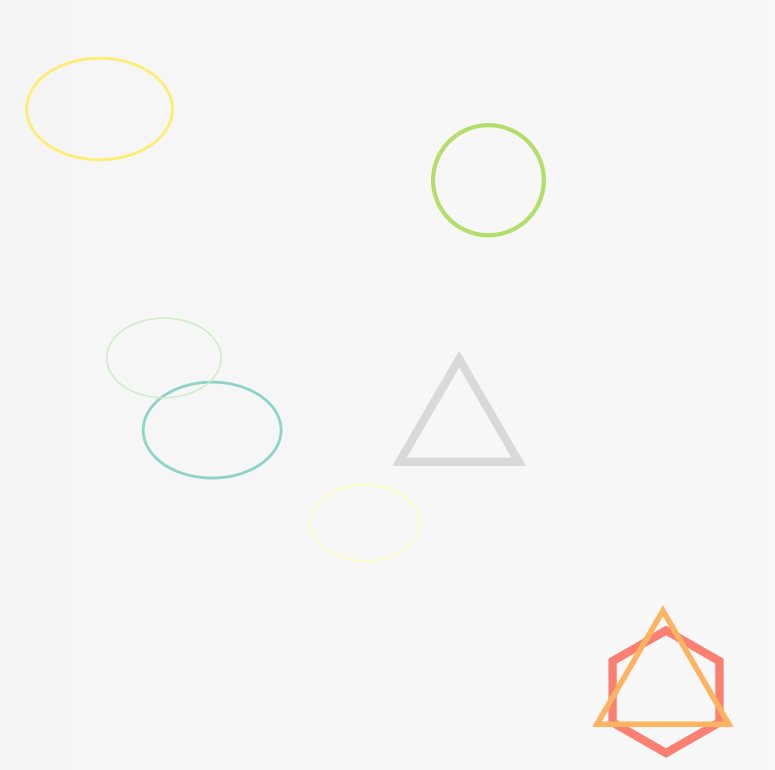[{"shape": "oval", "thickness": 1, "radius": 0.44, "center": [0.274, 0.441]}, {"shape": "oval", "thickness": 0.5, "radius": 0.35, "center": [0.471, 0.321]}, {"shape": "hexagon", "thickness": 3, "radius": 0.4, "center": [0.859, 0.102]}, {"shape": "triangle", "thickness": 2, "radius": 0.49, "center": [0.855, 0.109]}, {"shape": "circle", "thickness": 1.5, "radius": 0.36, "center": [0.63, 0.766]}, {"shape": "triangle", "thickness": 3, "radius": 0.44, "center": [0.592, 0.445]}, {"shape": "oval", "thickness": 0.5, "radius": 0.37, "center": [0.211, 0.535]}, {"shape": "oval", "thickness": 1, "radius": 0.47, "center": [0.128, 0.858]}]